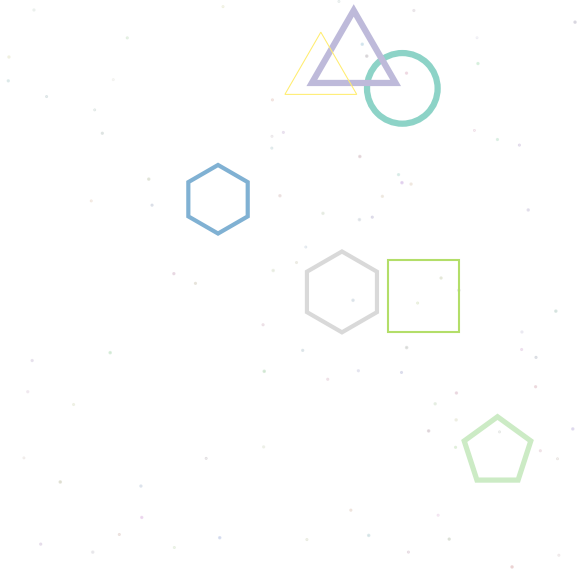[{"shape": "circle", "thickness": 3, "radius": 0.31, "center": [0.697, 0.846]}, {"shape": "triangle", "thickness": 3, "radius": 0.42, "center": [0.613, 0.897]}, {"shape": "hexagon", "thickness": 2, "radius": 0.3, "center": [0.378, 0.654]}, {"shape": "square", "thickness": 1, "radius": 0.31, "center": [0.734, 0.487]}, {"shape": "hexagon", "thickness": 2, "radius": 0.35, "center": [0.592, 0.494]}, {"shape": "pentagon", "thickness": 2.5, "radius": 0.3, "center": [0.861, 0.217]}, {"shape": "triangle", "thickness": 0.5, "radius": 0.36, "center": [0.556, 0.872]}]